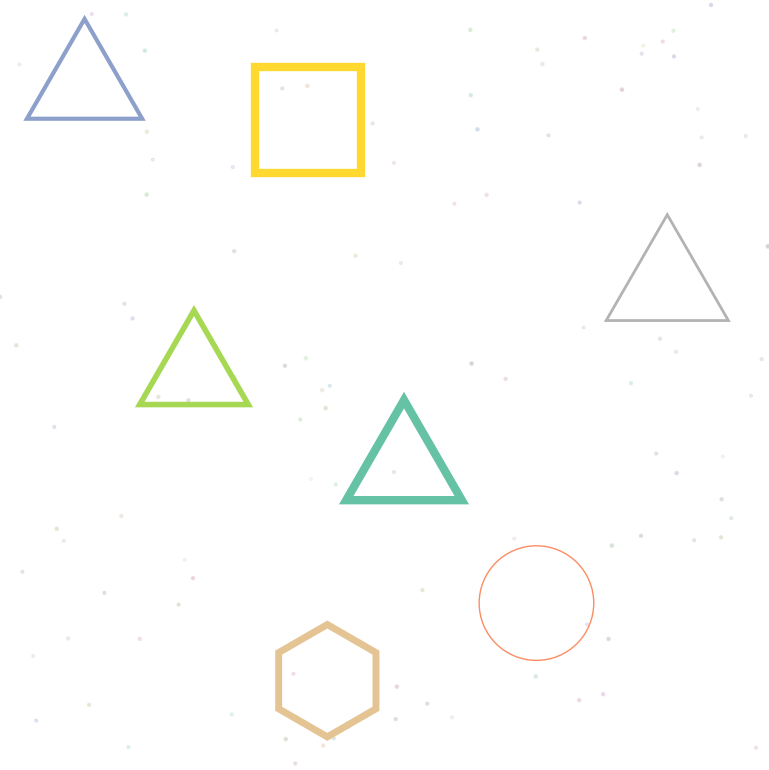[{"shape": "triangle", "thickness": 3, "radius": 0.43, "center": [0.525, 0.394]}, {"shape": "circle", "thickness": 0.5, "radius": 0.37, "center": [0.697, 0.217]}, {"shape": "triangle", "thickness": 1.5, "radius": 0.43, "center": [0.11, 0.889]}, {"shape": "triangle", "thickness": 2, "radius": 0.41, "center": [0.252, 0.515]}, {"shape": "square", "thickness": 3, "radius": 0.34, "center": [0.4, 0.844]}, {"shape": "hexagon", "thickness": 2.5, "radius": 0.36, "center": [0.425, 0.116]}, {"shape": "triangle", "thickness": 1, "radius": 0.46, "center": [0.867, 0.63]}]